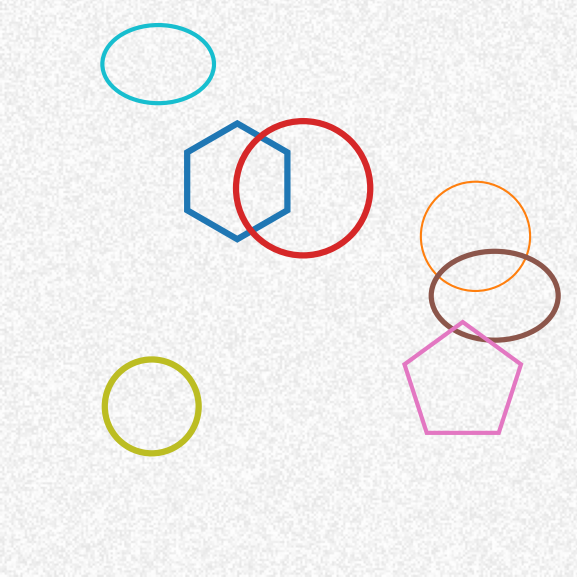[{"shape": "hexagon", "thickness": 3, "radius": 0.5, "center": [0.411, 0.685]}, {"shape": "circle", "thickness": 1, "radius": 0.47, "center": [0.823, 0.59]}, {"shape": "circle", "thickness": 3, "radius": 0.58, "center": [0.525, 0.673]}, {"shape": "oval", "thickness": 2.5, "radius": 0.55, "center": [0.857, 0.487]}, {"shape": "pentagon", "thickness": 2, "radius": 0.53, "center": [0.801, 0.335]}, {"shape": "circle", "thickness": 3, "radius": 0.41, "center": [0.263, 0.295]}, {"shape": "oval", "thickness": 2, "radius": 0.48, "center": [0.274, 0.888]}]